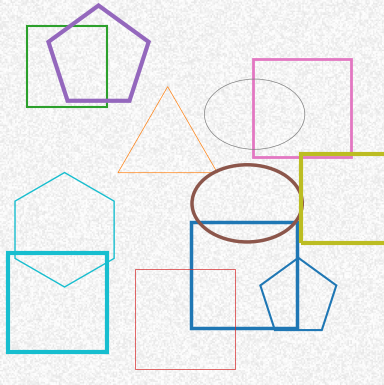[{"shape": "square", "thickness": 2.5, "radius": 0.69, "center": [0.633, 0.285]}, {"shape": "pentagon", "thickness": 1.5, "radius": 0.52, "center": [0.775, 0.227]}, {"shape": "triangle", "thickness": 0.5, "radius": 0.75, "center": [0.435, 0.626]}, {"shape": "square", "thickness": 1.5, "radius": 0.52, "center": [0.174, 0.827]}, {"shape": "square", "thickness": 0.5, "radius": 0.65, "center": [0.48, 0.172]}, {"shape": "pentagon", "thickness": 3, "radius": 0.68, "center": [0.256, 0.849]}, {"shape": "oval", "thickness": 2.5, "radius": 0.72, "center": [0.642, 0.472]}, {"shape": "square", "thickness": 2, "radius": 0.64, "center": [0.785, 0.718]}, {"shape": "oval", "thickness": 0.5, "radius": 0.65, "center": [0.661, 0.703]}, {"shape": "square", "thickness": 3, "radius": 0.58, "center": [0.898, 0.485]}, {"shape": "square", "thickness": 3, "radius": 0.64, "center": [0.149, 0.215]}, {"shape": "hexagon", "thickness": 1, "radius": 0.74, "center": [0.168, 0.403]}]